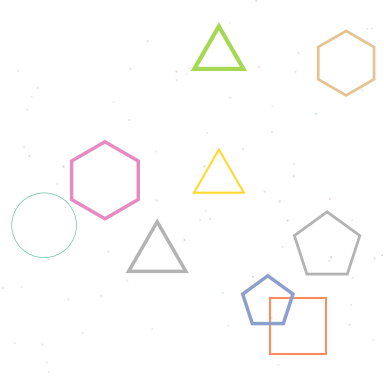[{"shape": "circle", "thickness": 0.5, "radius": 0.42, "center": [0.115, 0.415]}, {"shape": "square", "thickness": 1.5, "radius": 0.36, "center": [0.775, 0.154]}, {"shape": "pentagon", "thickness": 2.5, "radius": 0.34, "center": [0.696, 0.215]}, {"shape": "hexagon", "thickness": 2.5, "radius": 0.5, "center": [0.273, 0.532]}, {"shape": "triangle", "thickness": 3, "radius": 0.37, "center": [0.569, 0.858]}, {"shape": "triangle", "thickness": 1.5, "radius": 0.37, "center": [0.569, 0.537]}, {"shape": "hexagon", "thickness": 2, "radius": 0.42, "center": [0.899, 0.836]}, {"shape": "triangle", "thickness": 2.5, "radius": 0.43, "center": [0.408, 0.338]}, {"shape": "pentagon", "thickness": 2, "radius": 0.45, "center": [0.85, 0.36]}]